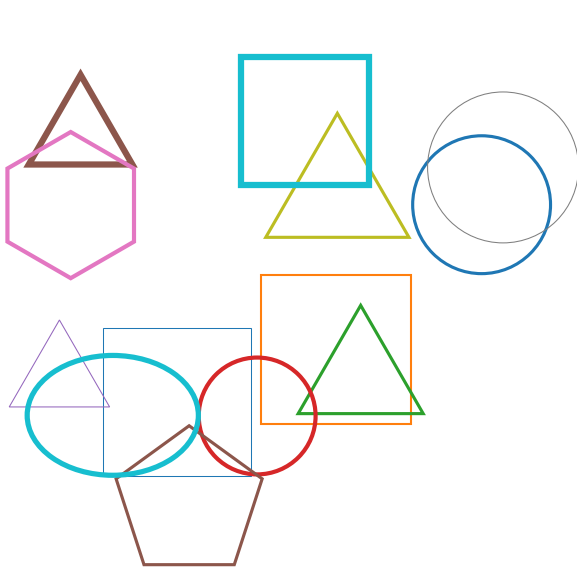[{"shape": "circle", "thickness": 1.5, "radius": 0.6, "center": [0.834, 0.645]}, {"shape": "square", "thickness": 0.5, "radius": 0.64, "center": [0.307, 0.303]}, {"shape": "square", "thickness": 1, "radius": 0.65, "center": [0.582, 0.394]}, {"shape": "triangle", "thickness": 1.5, "radius": 0.62, "center": [0.625, 0.345]}, {"shape": "circle", "thickness": 2, "radius": 0.51, "center": [0.445, 0.279]}, {"shape": "triangle", "thickness": 0.5, "radius": 0.5, "center": [0.103, 0.345]}, {"shape": "triangle", "thickness": 3, "radius": 0.52, "center": [0.14, 0.766]}, {"shape": "pentagon", "thickness": 1.5, "radius": 0.66, "center": [0.327, 0.129]}, {"shape": "hexagon", "thickness": 2, "radius": 0.63, "center": [0.122, 0.644]}, {"shape": "circle", "thickness": 0.5, "radius": 0.65, "center": [0.871, 0.709]}, {"shape": "triangle", "thickness": 1.5, "radius": 0.72, "center": [0.584, 0.66]}, {"shape": "square", "thickness": 3, "radius": 0.56, "center": [0.528, 0.79]}, {"shape": "oval", "thickness": 2.5, "radius": 0.74, "center": [0.195, 0.28]}]